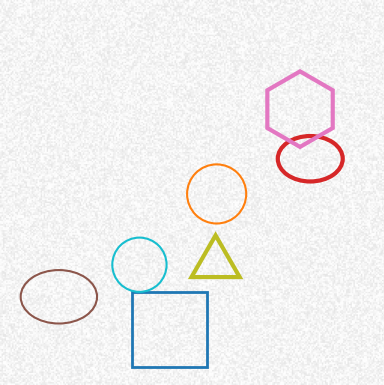[{"shape": "square", "thickness": 2, "radius": 0.48, "center": [0.441, 0.144]}, {"shape": "circle", "thickness": 1.5, "radius": 0.38, "center": [0.563, 0.496]}, {"shape": "oval", "thickness": 3, "radius": 0.42, "center": [0.806, 0.588]}, {"shape": "oval", "thickness": 1.5, "radius": 0.5, "center": [0.153, 0.229]}, {"shape": "hexagon", "thickness": 3, "radius": 0.49, "center": [0.779, 0.717]}, {"shape": "triangle", "thickness": 3, "radius": 0.36, "center": [0.56, 0.316]}, {"shape": "circle", "thickness": 1.5, "radius": 0.35, "center": [0.362, 0.312]}]